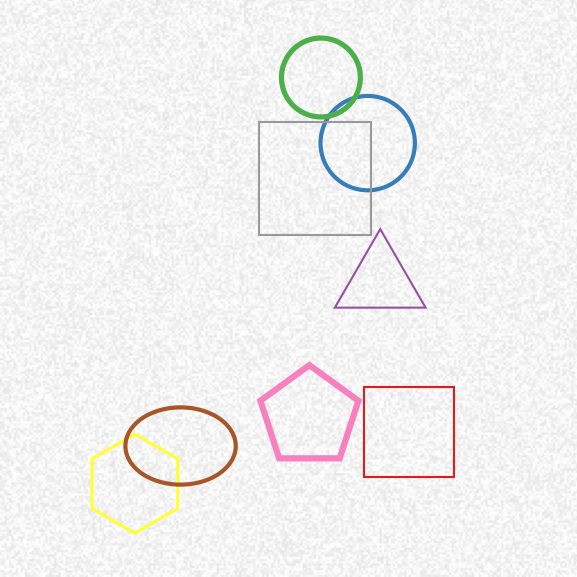[{"shape": "square", "thickness": 1, "radius": 0.39, "center": [0.708, 0.251]}, {"shape": "circle", "thickness": 2, "radius": 0.41, "center": [0.637, 0.751]}, {"shape": "circle", "thickness": 2.5, "radius": 0.34, "center": [0.556, 0.865]}, {"shape": "triangle", "thickness": 1, "radius": 0.45, "center": [0.658, 0.512]}, {"shape": "hexagon", "thickness": 1.5, "radius": 0.43, "center": [0.234, 0.162]}, {"shape": "oval", "thickness": 2, "radius": 0.48, "center": [0.313, 0.227]}, {"shape": "pentagon", "thickness": 3, "radius": 0.45, "center": [0.536, 0.278]}, {"shape": "square", "thickness": 1, "radius": 0.49, "center": [0.545, 0.69]}]